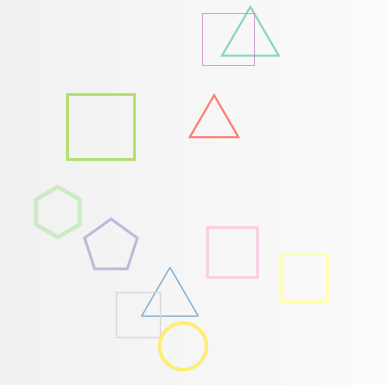[{"shape": "triangle", "thickness": 1.5, "radius": 0.42, "center": [0.646, 0.898]}, {"shape": "square", "thickness": 2, "radius": 0.3, "center": [0.784, 0.28]}, {"shape": "pentagon", "thickness": 2, "radius": 0.36, "center": [0.286, 0.36]}, {"shape": "triangle", "thickness": 1.5, "radius": 0.36, "center": [0.553, 0.68]}, {"shape": "triangle", "thickness": 1, "radius": 0.42, "center": [0.439, 0.221]}, {"shape": "square", "thickness": 2, "radius": 0.43, "center": [0.259, 0.671]}, {"shape": "square", "thickness": 2, "radius": 0.32, "center": [0.599, 0.346]}, {"shape": "square", "thickness": 1, "radius": 0.29, "center": [0.356, 0.184]}, {"shape": "square", "thickness": 0.5, "radius": 0.34, "center": [0.589, 0.899]}, {"shape": "hexagon", "thickness": 3, "radius": 0.32, "center": [0.149, 0.449]}, {"shape": "circle", "thickness": 2.5, "radius": 0.3, "center": [0.472, 0.1]}]